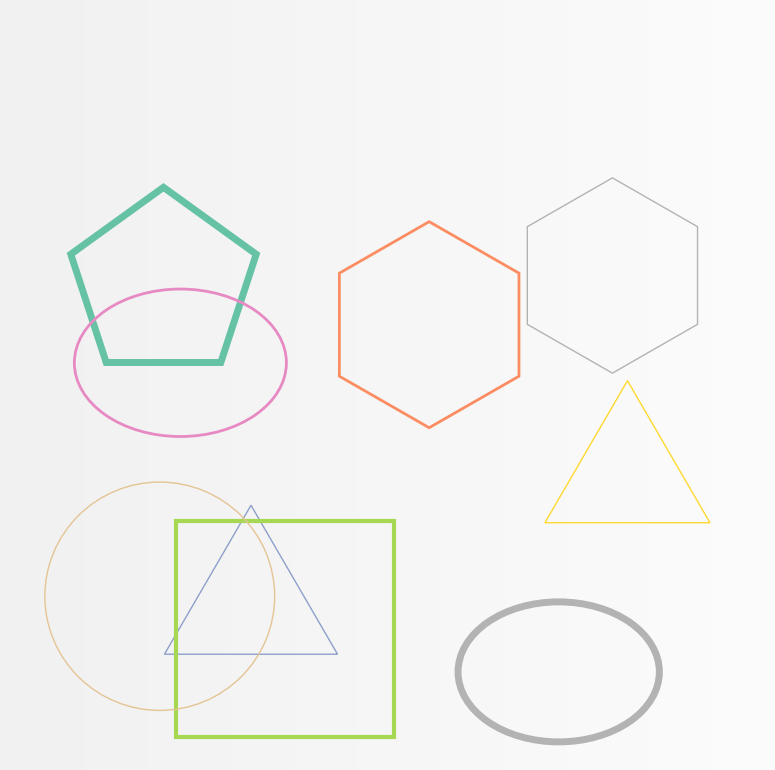[{"shape": "pentagon", "thickness": 2.5, "radius": 0.63, "center": [0.211, 0.631]}, {"shape": "hexagon", "thickness": 1, "radius": 0.67, "center": [0.554, 0.578]}, {"shape": "triangle", "thickness": 0.5, "radius": 0.64, "center": [0.324, 0.215]}, {"shape": "oval", "thickness": 1, "radius": 0.68, "center": [0.233, 0.529]}, {"shape": "square", "thickness": 1.5, "radius": 0.7, "center": [0.368, 0.183]}, {"shape": "triangle", "thickness": 0.5, "radius": 0.61, "center": [0.81, 0.383]}, {"shape": "circle", "thickness": 0.5, "radius": 0.74, "center": [0.206, 0.226]}, {"shape": "hexagon", "thickness": 0.5, "radius": 0.63, "center": [0.79, 0.642]}, {"shape": "oval", "thickness": 2.5, "radius": 0.65, "center": [0.721, 0.127]}]